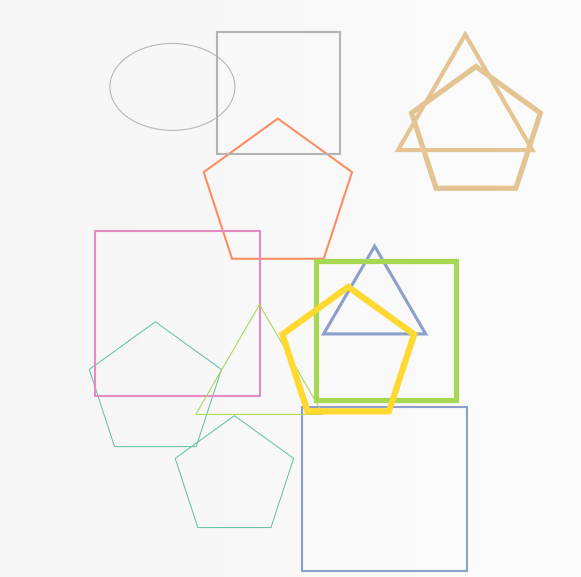[{"shape": "pentagon", "thickness": 0.5, "radius": 0.6, "center": [0.267, 0.322]}, {"shape": "pentagon", "thickness": 0.5, "radius": 0.54, "center": [0.403, 0.172]}, {"shape": "pentagon", "thickness": 1, "radius": 0.67, "center": [0.478, 0.66]}, {"shape": "triangle", "thickness": 1.5, "radius": 0.51, "center": [0.645, 0.472]}, {"shape": "square", "thickness": 1, "radius": 0.71, "center": [0.661, 0.152]}, {"shape": "square", "thickness": 1, "radius": 0.71, "center": [0.305, 0.456]}, {"shape": "triangle", "thickness": 0.5, "radius": 0.63, "center": [0.446, 0.345]}, {"shape": "square", "thickness": 2.5, "radius": 0.6, "center": [0.664, 0.427]}, {"shape": "pentagon", "thickness": 3, "radius": 0.6, "center": [0.599, 0.383]}, {"shape": "triangle", "thickness": 2, "radius": 0.67, "center": [0.8, 0.806]}, {"shape": "pentagon", "thickness": 2.5, "radius": 0.58, "center": [0.819, 0.767]}, {"shape": "square", "thickness": 1, "radius": 0.53, "center": [0.479, 0.838]}, {"shape": "oval", "thickness": 0.5, "radius": 0.54, "center": [0.297, 0.849]}]